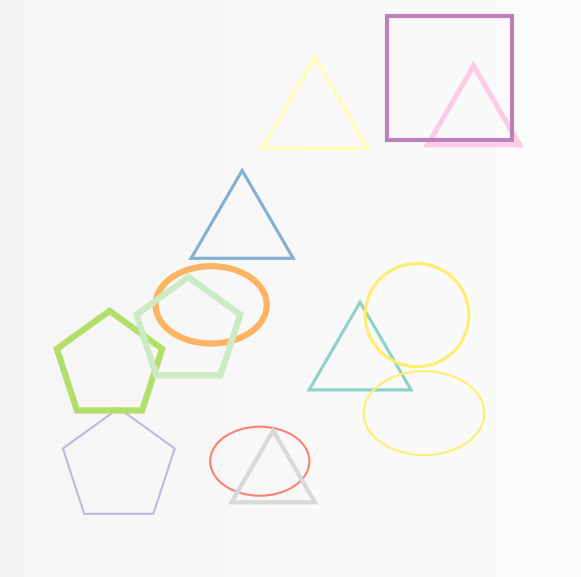[{"shape": "triangle", "thickness": 1.5, "radius": 0.51, "center": [0.62, 0.375]}, {"shape": "triangle", "thickness": 1.5, "radius": 0.53, "center": [0.542, 0.795]}, {"shape": "pentagon", "thickness": 1, "radius": 0.51, "center": [0.204, 0.191]}, {"shape": "oval", "thickness": 1, "radius": 0.43, "center": [0.447, 0.201]}, {"shape": "triangle", "thickness": 1.5, "radius": 0.51, "center": [0.417, 0.603]}, {"shape": "oval", "thickness": 3, "radius": 0.48, "center": [0.363, 0.471]}, {"shape": "pentagon", "thickness": 3, "radius": 0.48, "center": [0.188, 0.366]}, {"shape": "triangle", "thickness": 2.5, "radius": 0.46, "center": [0.815, 0.794]}, {"shape": "triangle", "thickness": 2, "radius": 0.41, "center": [0.47, 0.171]}, {"shape": "square", "thickness": 2, "radius": 0.54, "center": [0.773, 0.864]}, {"shape": "pentagon", "thickness": 3, "radius": 0.47, "center": [0.324, 0.425]}, {"shape": "circle", "thickness": 1.5, "radius": 0.45, "center": [0.717, 0.454]}, {"shape": "oval", "thickness": 1, "radius": 0.52, "center": [0.729, 0.284]}]